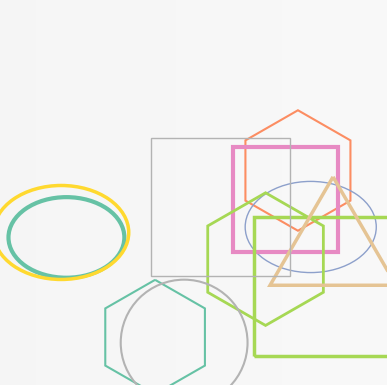[{"shape": "oval", "thickness": 3, "radius": 0.75, "center": [0.171, 0.383]}, {"shape": "hexagon", "thickness": 1.5, "radius": 0.74, "center": [0.4, 0.125]}, {"shape": "hexagon", "thickness": 1.5, "radius": 0.78, "center": [0.769, 0.557]}, {"shape": "oval", "thickness": 1, "radius": 0.85, "center": [0.802, 0.41]}, {"shape": "square", "thickness": 3, "radius": 0.68, "center": [0.738, 0.482]}, {"shape": "square", "thickness": 2.5, "radius": 0.9, "center": [0.837, 0.255]}, {"shape": "hexagon", "thickness": 2, "radius": 0.86, "center": [0.685, 0.327]}, {"shape": "oval", "thickness": 2.5, "radius": 0.87, "center": [0.158, 0.396]}, {"shape": "triangle", "thickness": 2.5, "radius": 0.94, "center": [0.859, 0.353]}, {"shape": "circle", "thickness": 1.5, "radius": 0.82, "center": [0.475, 0.11]}, {"shape": "square", "thickness": 1, "radius": 0.89, "center": [0.569, 0.463]}]